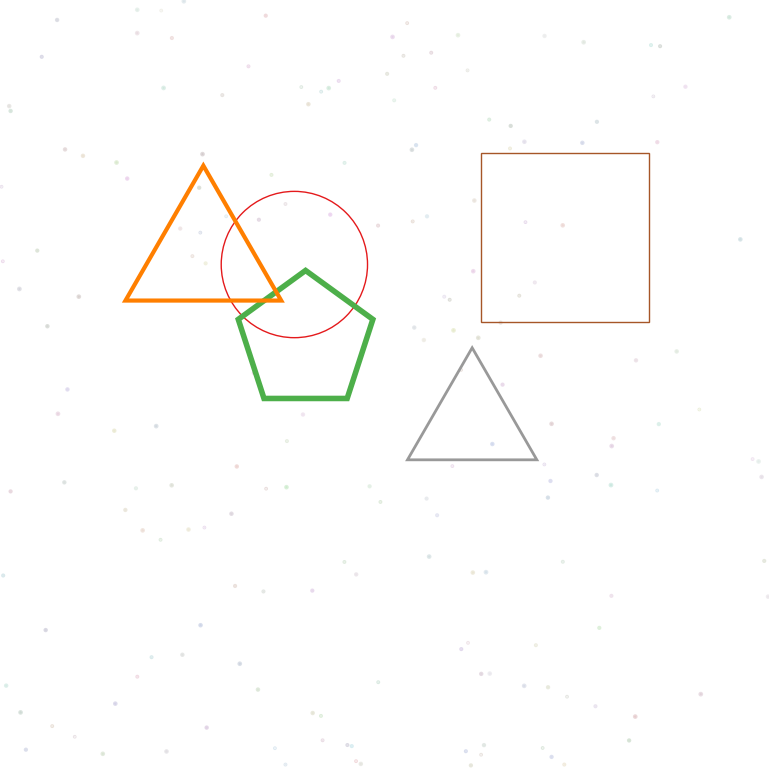[{"shape": "circle", "thickness": 0.5, "radius": 0.48, "center": [0.382, 0.656]}, {"shape": "pentagon", "thickness": 2, "radius": 0.46, "center": [0.397, 0.557]}, {"shape": "triangle", "thickness": 1.5, "radius": 0.58, "center": [0.264, 0.668]}, {"shape": "square", "thickness": 0.5, "radius": 0.55, "center": [0.734, 0.692]}, {"shape": "triangle", "thickness": 1, "radius": 0.48, "center": [0.613, 0.451]}]